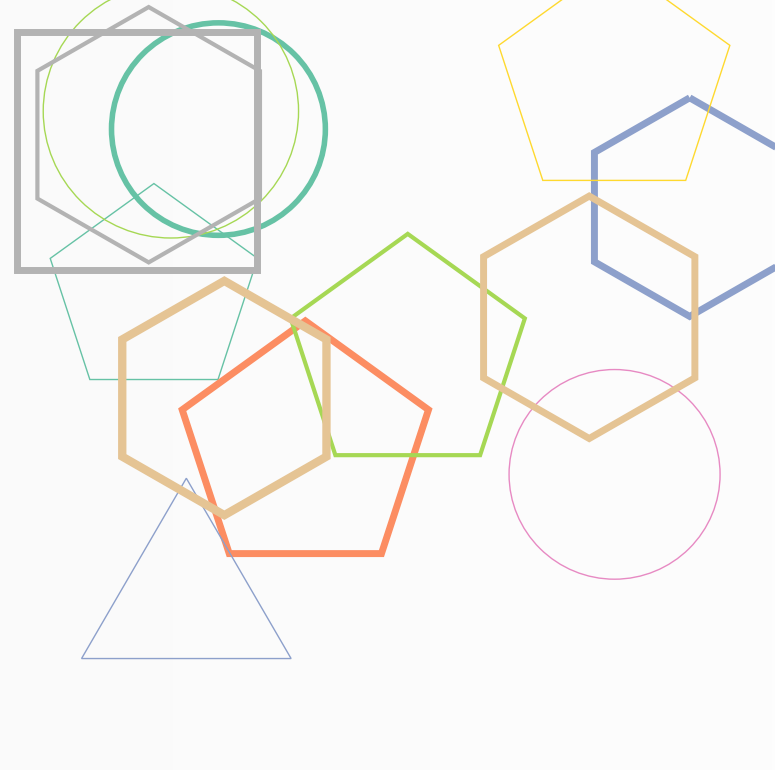[{"shape": "pentagon", "thickness": 0.5, "radius": 0.7, "center": [0.199, 0.621]}, {"shape": "circle", "thickness": 2, "radius": 0.69, "center": [0.282, 0.832]}, {"shape": "pentagon", "thickness": 2.5, "radius": 0.84, "center": [0.394, 0.416]}, {"shape": "triangle", "thickness": 0.5, "radius": 0.78, "center": [0.24, 0.223]}, {"shape": "hexagon", "thickness": 2.5, "radius": 0.71, "center": [0.89, 0.731]}, {"shape": "circle", "thickness": 0.5, "radius": 0.68, "center": [0.793, 0.384]}, {"shape": "circle", "thickness": 0.5, "radius": 0.82, "center": [0.22, 0.856]}, {"shape": "pentagon", "thickness": 1.5, "radius": 0.79, "center": [0.526, 0.537]}, {"shape": "pentagon", "thickness": 0.5, "radius": 0.78, "center": [0.793, 0.893]}, {"shape": "hexagon", "thickness": 3, "radius": 0.76, "center": [0.289, 0.483]}, {"shape": "hexagon", "thickness": 2.5, "radius": 0.79, "center": [0.76, 0.588]}, {"shape": "hexagon", "thickness": 1.5, "radius": 0.83, "center": [0.192, 0.825]}, {"shape": "square", "thickness": 2.5, "radius": 0.77, "center": [0.177, 0.804]}]